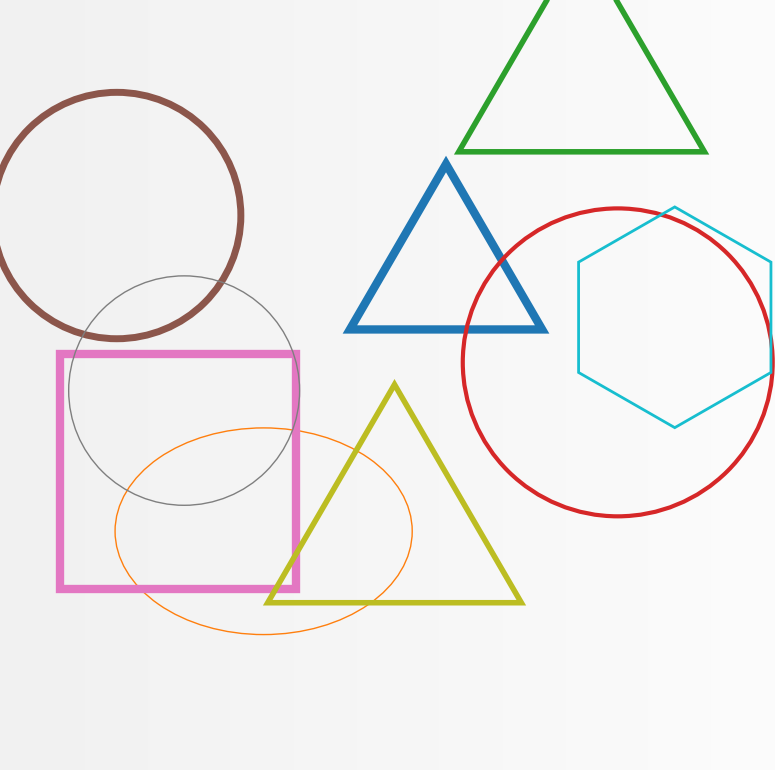[{"shape": "triangle", "thickness": 3, "radius": 0.72, "center": [0.576, 0.644]}, {"shape": "oval", "thickness": 0.5, "radius": 0.96, "center": [0.34, 0.31]}, {"shape": "triangle", "thickness": 2, "radius": 0.92, "center": [0.75, 0.894]}, {"shape": "circle", "thickness": 1.5, "radius": 1.0, "center": [0.797, 0.529]}, {"shape": "circle", "thickness": 2.5, "radius": 0.8, "center": [0.151, 0.72]}, {"shape": "square", "thickness": 3, "radius": 0.76, "center": [0.23, 0.388]}, {"shape": "circle", "thickness": 0.5, "radius": 0.74, "center": [0.238, 0.493]}, {"shape": "triangle", "thickness": 2, "radius": 0.94, "center": [0.509, 0.312]}, {"shape": "hexagon", "thickness": 1, "radius": 0.72, "center": [0.871, 0.588]}]